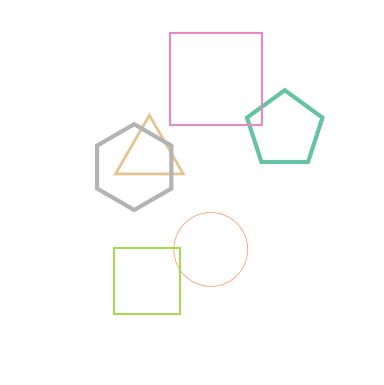[{"shape": "pentagon", "thickness": 3, "radius": 0.52, "center": [0.74, 0.663]}, {"shape": "circle", "thickness": 0.5, "radius": 0.48, "center": [0.547, 0.352]}, {"shape": "square", "thickness": 1.5, "radius": 0.6, "center": [0.561, 0.794]}, {"shape": "square", "thickness": 1.5, "radius": 0.43, "center": [0.381, 0.271]}, {"shape": "triangle", "thickness": 2, "radius": 0.51, "center": [0.388, 0.599]}, {"shape": "hexagon", "thickness": 3, "radius": 0.56, "center": [0.349, 0.566]}]